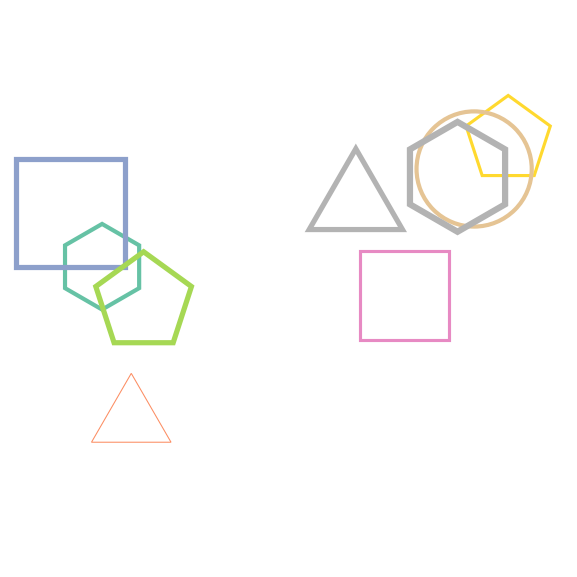[{"shape": "hexagon", "thickness": 2, "radius": 0.37, "center": [0.177, 0.537]}, {"shape": "triangle", "thickness": 0.5, "radius": 0.4, "center": [0.227, 0.273]}, {"shape": "square", "thickness": 2.5, "radius": 0.47, "center": [0.122, 0.63]}, {"shape": "square", "thickness": 1.5, "radius": 0.39, "center": [0.701, 0.487]}, {"shape": "pentagon", "thickness": 2.5, "radius": 0.44, "center": [0.249, 0.476]}, {"shape": "pentagon", "thickness": 1.5, "radius": 0.38, "center": [0.88, 0.757]}, {"shape": "circle", "thickness": 2, "radius": 0.5, "center": [0.821, 0.707]}, {"shape": "hexagon", "thickness": 3, "radius": 0.48, "center": [0.792, 0.693]}, {"shape": "triangle", "thickness": 2.5, "radius": 0.47, "center": [0.616, 0.648]}]